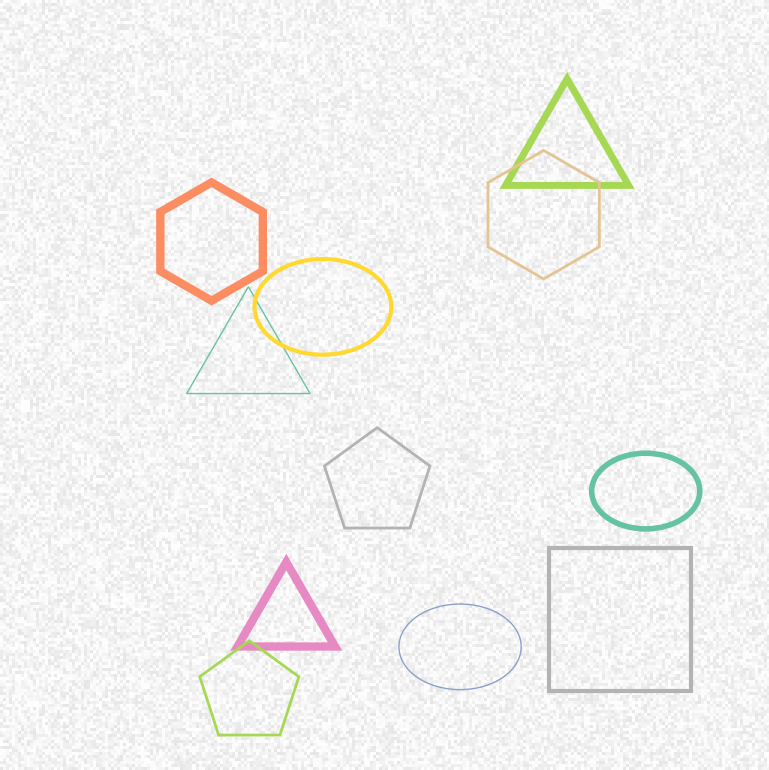[{"shape": "oval", "thickness": 2, "radius": 0.35, "center": [0.839, 0.362]}, {"shape": "triangle", "thickness": 0.5, "radius": 0.46, "center": [0.323, 0.535]}, {"shape": "hexagon", "thickness": 3, "radius": 0.38, "center": [0.275, 0.686]}, {"shape": "oval", "thickness": 0.5, "radius": 0.4, "center": [0.597, 0.16]}, {"shape": "triangle", "thickness": 3, "radius": 0.37, "center": [0.372, 0.197]}, {"shape": "pentagon", "thickness": 1, "radius": 0.34, "center": [0.324, 0.1]}, {"shape": "triangle", "thickness": 2.5, "radius": 0.46, "center": [0.736, 0.805]}, {"shape": "oval", "thickness": 1.5, "radius": 0.44, "center": [0.419, 0.602]}, {"shape": "hexagon", "thickness": 1, "radius": 0.42, "center": [0.706, 0.721]}, {"shape": "square", "thickness": 1.5, "radius": 0.46, "center": [0.805, 0.196]}, {"shape": "pentagon", "thickness": 1, "radius": 0.36, "center": [0.49, 0.373]}]